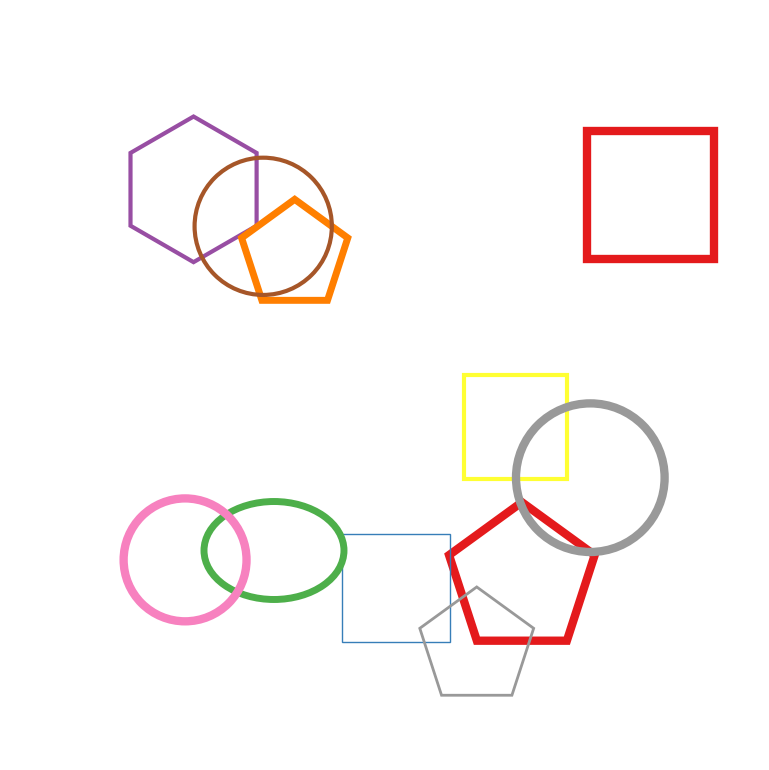[{"shape": "square", "thickness": 3, "radius": 0.41, "center": [0.845, 0.747]}, {"shape": "pentagon", "thickness": 3, "radius": 0.5, "center": [0.678, 0.248]}, {"shape": "square", "thickness": 0.5, "radius": 0.35, "center": [0.514, 0.236]}, {"shape": "oval", "thickness": 2.5, "radius": 0.45, "center": [0.356, 0.285]}, {"shape": "hexagon", "thickness": 1.5, "radius": 0.47, "center": [0.251, 0.754]}, {"shape": "pentagon", "thickness": 2.5, "radius": 0.36, "center": [0.383, 0.669]}, {"shape": "square", "thickness": 1.5, "radius": 0.34, "center": [0.67, 0.446]}, {"shape": "circle", "thickness": 1.5, "radius": 0.45, "center": [0.342, 0.706]}, {"shape": "circle", "thickness": 3, "radius": 0.4, "center": [0.24, 0.273]}, {"shape": "circle", "thickness": 3, "radius": 0.48, "center": [0.767, 0.38]}, {"shape": "pentagon", "thickness": 1, "radius": 0.39, "center": [0.619, 0.16]}]